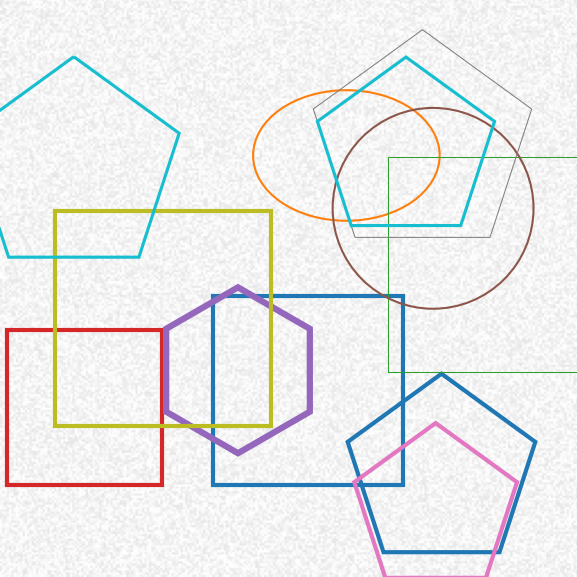[{"shape": "square", "thickness": 2, "radius": 0.82, "center": [0.533, 0.322]}, {"shape": "pentagon", "thickness": 2, "radius": 0.85, "center": [0.764, 0.181]}, {"shape": "oval", "thickness": 1, "radius": 0.81, "center": [0.6, 0.73]}, {"shape": "square", "thickness": 0.5, "radius": 0.93, "center": [0.859, 0.541]}, {"shape": "square", "thickness": 2, "radius": 0.67, "center": [0.147, 0.294]}, {"shape": "hexagon", "thickness": 3, "radius": 0.72, "center": [0.412, 0.358]}, {"shape": "circle", "thickness": 1, "radius": 0.87, "center": [0.75, 0.638]}, {"shape": "pentagon", "thickness": 2, "radius": 0.74, "center": [0.754, 0.118]}, {"shape": "pentagon", "thickness": 0.5, "radius": 0.99, "center": [0.732, 0.749]}, {"shape": "square", "thickness": 2, "radius": 0.93, "center": [0.282, 0.448]}, {"shape": "pentagon", "thickness": 1.5, "radius": 0.96, "center": [0.128, 0.709]}, {"shape": "pentagon", "thickness": 1.5, "radius": 0.81, "center": [0.703, 0.739]}]